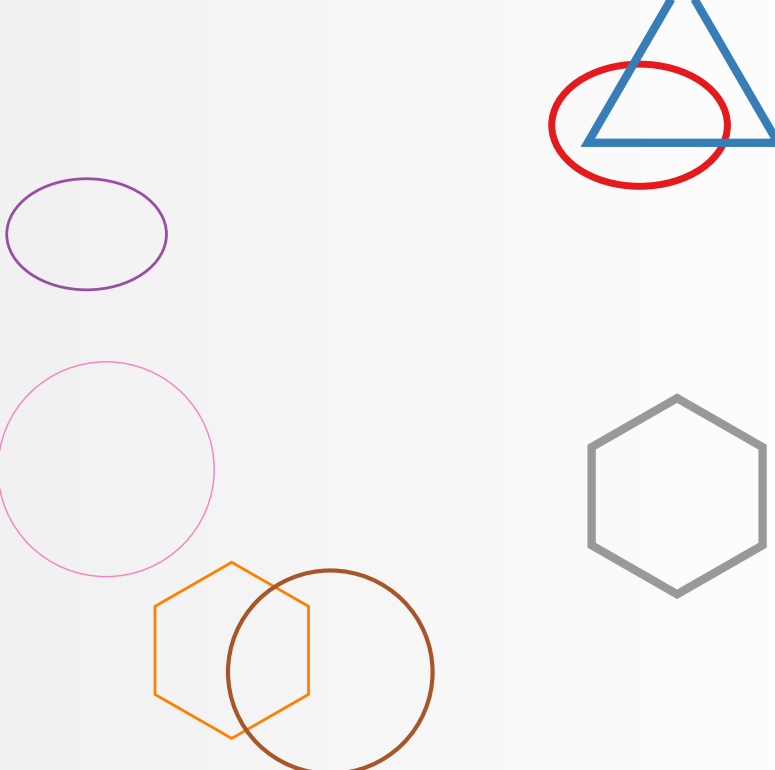[{"shape": "oval", "thickness": 2.5, "radius": 0.57, "center": [0.825, 0.837]}, {"shape": "triangle", "thickness": 3, "radius": 0.71, "center": [0.881, 0.885]}, {"shape": "oval", "thickness": 1, "radius": 0.52, "center": [0.112, 0.696]}, {"shape": "hexagon", "thickness": 1, "radius": 0.57, "center": [0.299, 0.155]}, {"shape": "circle", "thickness": 1.5, "radius": 0.66, "center": [0.426, 0.127]}, {"shape": "circle", "thickness": 0.5, "radius": 0.7, "center": [0.137, 0.391]}, {"shape": "hexagon", "thickness": 3, "radius": 0.64, "center": [0.874, 0.356]}]